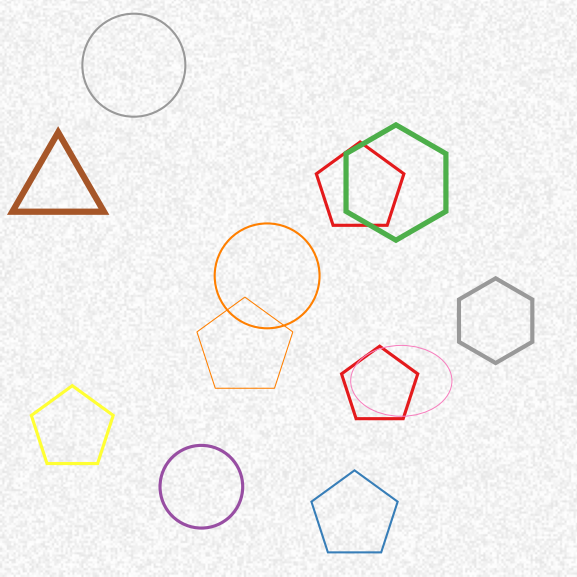[{"shape": "pentagon", "thickness": 1.5, "radius": 0.35, "center": [0.657, 0.33]}, {"shape": "pentagon", "thickness": 1.5, "radius": 0.4, "center": [0.624, 0.673]}, {"shape": "pentagon", "thickness": 1, "radius": 0.39, "center": [0.614, 0.106]}, {"shape": "hexagon", "thickness": 2.5, "radius": 0.5, "center": [0.686, 0.683]}, {"shape": "circle", "thickness": 1.5, "radius": 0.36, "center": [0.349, 0.156]}, {"shape": "pentagon", "thickness": 0.5, "radius": 0.44, "center": [0.424, 0.397]}, {"shape": "circle", "thickness": 1, "radius": 0.45, "center": [0.463, 0.521]}, {"shape": "pentagon", "thickness": 1.5, "radius": 0.37, "center": [0.125, 0.257]}, {"shape": "triangle", "thickness": 3, "radius": 0.46, "center": [0.101, 0.678]}, {"shape": "oval", "thickness": 0.5, "radius": 0.44, "center": [0.695, 0.34]}, {"shape": "circle", "thickness": 1, "radius": 0.45, "center": [0.232, 0.886]}, {"shape": "hexagon", "thickness": 2, "radius": 0.37, "center": [0.858, 0.444]}]